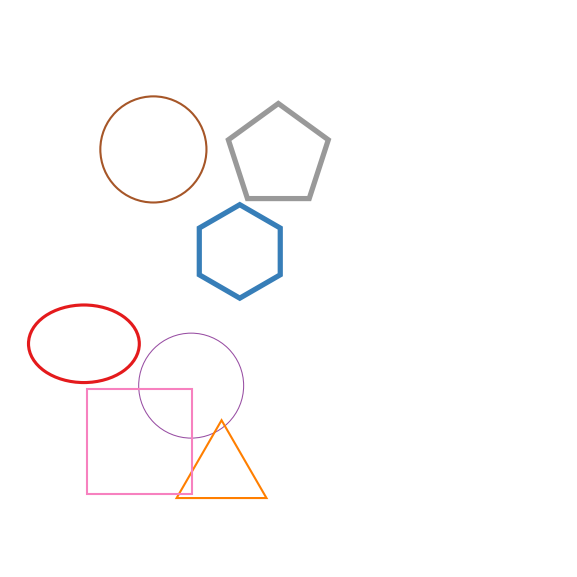[{"shape": "oval", "thickness": 1.5, "radius": 0.48, "center": [0.145, 0.404]}, {"shape": "hexagon", "thickness": 2.5, "radius": 0.4, "center": [0.415, 0.564]}, {"shape": "circle", "thickness": 0.5, "radius": 0.45, "center": [0.331, 0.331]}, {"shape": "triangle", "thickness": 1, "radius": 0.45, "center": [0.384, 0.182]}, {"shape": "circle", "thickness": 1, "radius": 0.46, "center": [0.266, 0.74]}, {"shape": "square", "thickness": 1, "radius": 0.46, "center": [0.241, 0.235]}, {"shape": "pentagon", "thickness": 2.5, "radius": 0.45, "center": [0.482, 0.729]}]